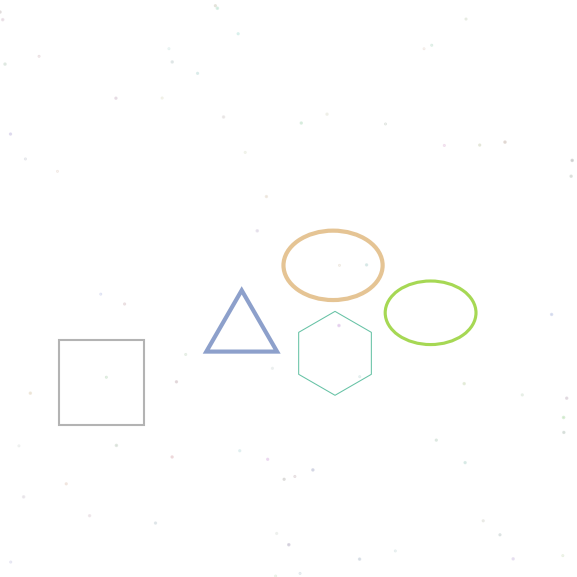[{"shape": "hexagon", "thickness": 0.5, "radius": 0.36, "center": [0.58, 0.387]}, {"shape": "triangle", "thickness": 2, "radius": 0.35, "center": [0.419, 0.426]}, {"shape": "oval", "thickness": 1.5, "radius": 0.39, "center": [0.746, 0.458]}, {"shape": "oval", "thickness": 2, "radius": 0.43, "center": [0.577, 0.54]}, {"shape": "square", "thickness": 1, "radius": 0.37, "center": [0.176, 0.337]}]